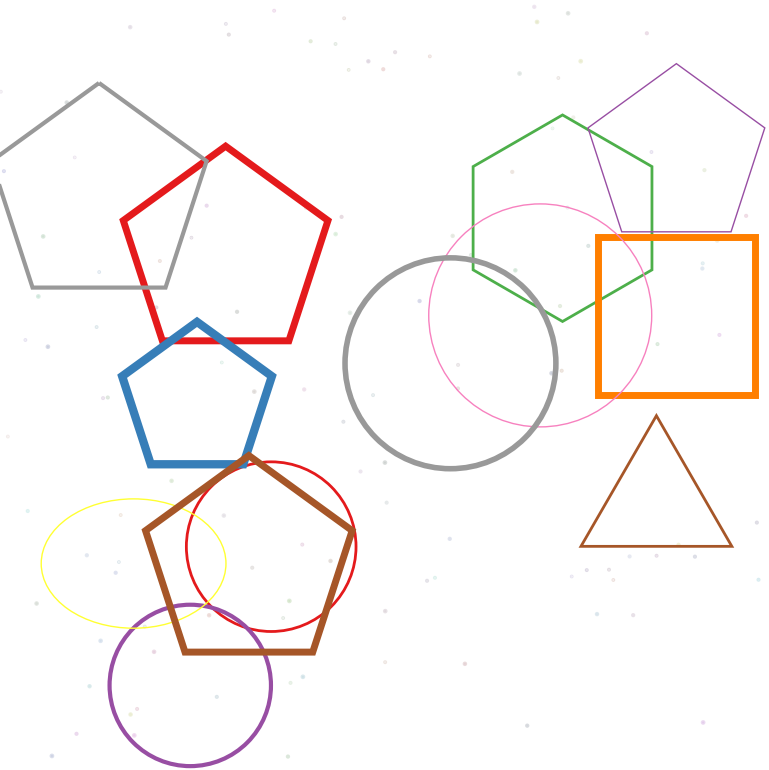[{"shape": "pentagon", "thickness": 2.5, "radius": 0.7, "center": [0.293, 0.67]}, {"shape": "circle", "thickness": 1, "radius": 0.55, "center": [0.352, 0.29]}, {"shape": "pentagon", "thickness": 3, "radius": 0.51, "center": [0.256, 0.48]}, {"shape": "hexagon", "thickness": 1, "radius": 0.67, "center": [0.731, 0.717]}, {"shape": "pentagon", "thickness": 0.5, "radius": 0.6, "center": [0.878, 0.797]}, {"shape": "circle", "thickness": 1.5, "radius": 0.52, "center": [0.247, 0.11]}, {"shape": "square", "thickness": 2.5, "radius": 0.51, "center": [0.879, 0.59]}, {"shape": "oval", "thickness": 0.5, "radius": 0.6, "center": [0.173, 0.268]}, {"shape": "pentagon", "thickness": 2.5, "radius": 0.71, "center": [0.323, 0.267]}, {"shape": "triangle", "thickness": 1, "radius": 0.57, "center": [0.852, 0.347]}, {"shape": "circle", "thickness": 0.5, "radius": 0.72, "center": [0.702, 0.59]}, {"shape": "circle", "thickness": 2, "radius": 0.68, "center": [0.585, 0.528]}, {"shape": "pentagon", "thickness": 1.5, "radius": 0.73, "center": [0.129, 0.745]}]